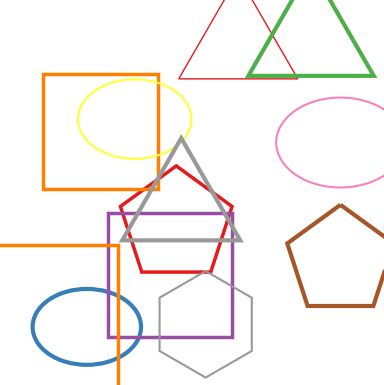[{"shape": "pentagon", "thickness": 2.5, "radius": 0.76, "center": [0.458, 0.417]}, {"shape": "triangle", "thickness": 1, "radius": 0.89, "center": [0.619, 0.884]}, {"shape": "oval", "thickness": 3, "radius": 0.7, "center": [0.226, 0.151]}, {"shape": "triangle", "thickness": 3, "radius": 0.94, "center": [0.808, 0.897]}, {"shape": "square", "thickness": 2.5, "radius": 0.81, "center": [0.441, 0.286]}, {"shape": "square", "thickness": 2.5, "radius": 0.74, "center": [0.261, 0.659]}, {"shape": "square", "thickness": 2.5, "radius": 0.94, "center": [0.119, 0.174]}, {"shape": "oval", "thickness": 1.5, "radius": 0.74, "center": [0.35, 0.691]}, {"shape": "pentagon", "thickness": 3, "radius": 0.73, "center": [0.884, 0.323]}, {"shape": "oval", "thickness": 1.5, "radius": 0.83, "center": [0.884, 0.63]}, {"shape": "triangle", "thickness": 3, "radius": 0.88, "center": [0.471, 0.464]}, {"shape": "hexagon", "thickness": 1.5, "radius": 0.69, "center": [0.534, 0.158]}]